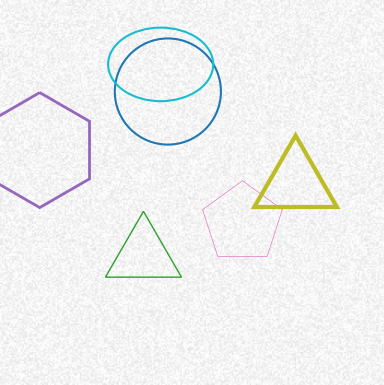[{"shape": "circle", "thickness": 1.5, "radius": 0.69, "center": [0.436, 0.762]}, {"shape": "triangle", "thickness": 1, "radius": 0.57, "center": [0.373, 0.337]}, {"shape": "hexagon", "thickness": 2, "radius": 0.75, "center": [0.103, 0.61]}, {"shape": "pentagon", "thickness": 0.5, "radius": 0.54, "center": [0.63, 0.422]}, {"shape": "triangle", "thickness": 3, "radius": 0.62, "center": [0.768, 0.524]}, {"shape": "oval", "thickness": 1.5, "radius": 0.68, "center": [0.417, 0.833]}]